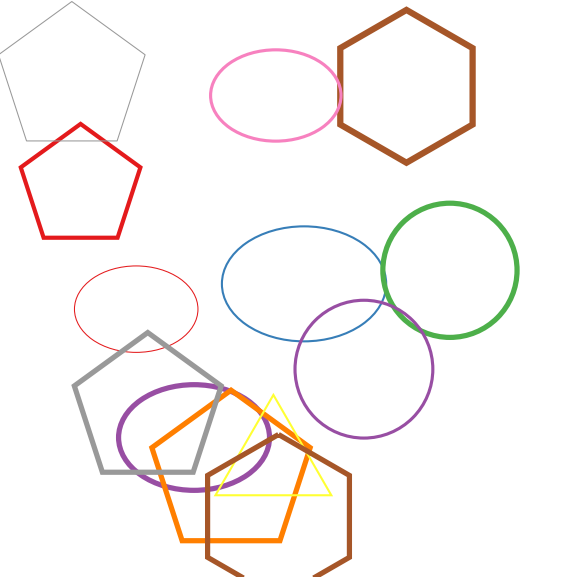[{"shape": "oval", "thickness": 0.5, "radius": 0.53, "center": [0.236, 0.464]}, {"shape": "pentagon", "thickness": 2, "radius": 0.54, "center": [0.14, 0.676]}, {"shape": "oval", "thickness": 1, "radius": 0.71, "center": [0.526, 0.508]}, {"shape": "circle", "thickness": 2.5, "radius": 0.58, "center": [0.779, 0.531]}, {"shape": "oval", "thickness": 2.5, "radius": 0.65, "center": [0.336, 0.242]}, {"shape": "circle", "thickness": 1.5, "radius": 0.6, "center": [0.63, 0.36]}, {"shape": "pentagon", "thickness": 2.5, "radius": 0.72, "center": [0.4, 0.179]}, {"shape": "triangle", "thickness": 1, "radius": 0.58, "center": [0.473, 0.199]}, {"shape": "hexagon", "thickness": 3, "radius": 0.66, "center": [0.704, 0.85]}, {"shape": "hexagon", "thickness": 2.5, "radius": 0.71, "center": [0.482, 0.105]}, {"shape": "oval", "thickness": 1.5, "radius": 0.56, "center": [0.478, 0.834]}, {"shape": "pentagon", "thickness": 2.5, "radius": 0.67, "center": [0.256, 0.29]}, {"shape": "pentagon", "thickness": 0.5, "radius": 0.67, "center": [0.124, 0.863]}]